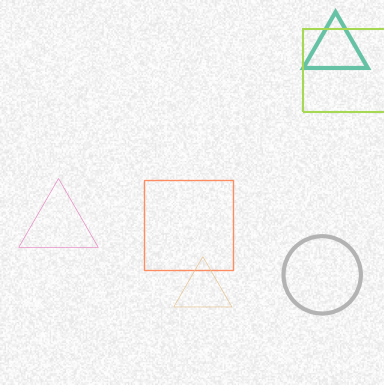[{"shape": "triangle", "thickness": 3, "radius": 0.48, "center": [0.872, 0.872]}, {"shape": "square", "thickness": 1, "radius": 0.58, "center": [0.489, 0.415]}, {"shape": "triangle", "thickness": 0.5, "radius": 0.6, "center": [0.152, 0.417]}, {"shape": "square", "thickness": 1.5, "radius": 0.54, "center": [0.896, 0.817]}, {"shape": "triangle", "thickness": 0.5, "radius": 0.44, "center": [0.527, 0.246]}, {"shape": "circle", "thickness": 3, "radius": 0.5, "center": [0.837, 0.286]}]